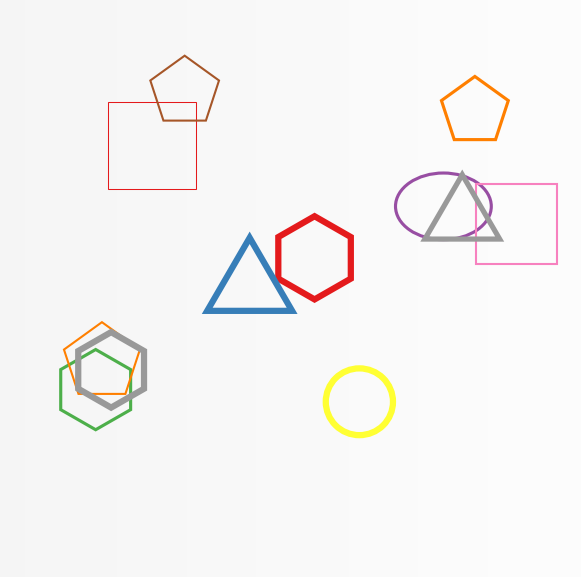[{"shape": "hexagon", "thickness": 3, "radius": 0.36, "center": [0.541, 0.553]}, {"shape": "square", "thickness": 0.5, "radius": 0.38, "center": [0.262, 0.747]}, {"shape": "triangle", "thickness": 3, "radius": 0.42, "center": [0.43, 0.503]}, {"shape": "hexagon", "thickness": 1.5, "radius": 0.35, "center": [0.165, 0.324]}, {"shape": "oval", "thickness": 1.5, "radius": 0.41, "center": [0.763, 0.642]}, {"shape": "pentagon", "thickness": 1, "radius": 0.34, "center": [0.175, 0.373]}, {"shape": "pentagon", "thickness": 1.5, "radius": 0.3, "center": [0.817, 0.806]}, {"shape": "circle", "thickness": 3, "radius": 0.29, "center": [0.618, 0.303]}, {"shape": "pentagon", "thickness": 1, "radius": 0.31, "center": [0.318, 0.841]}, {"shape": "square", "thickness": 1, "radius": 0.35, "center": [0.889, 0.611]}, {"shape": "hexagon", "thickness": 3, "radius": 0.33, "center": [0.191, 0.359]}, {"shape": "triangle", "thickness": 2.5, "radius": 0.37, "center": [0.795, 0.622]}]